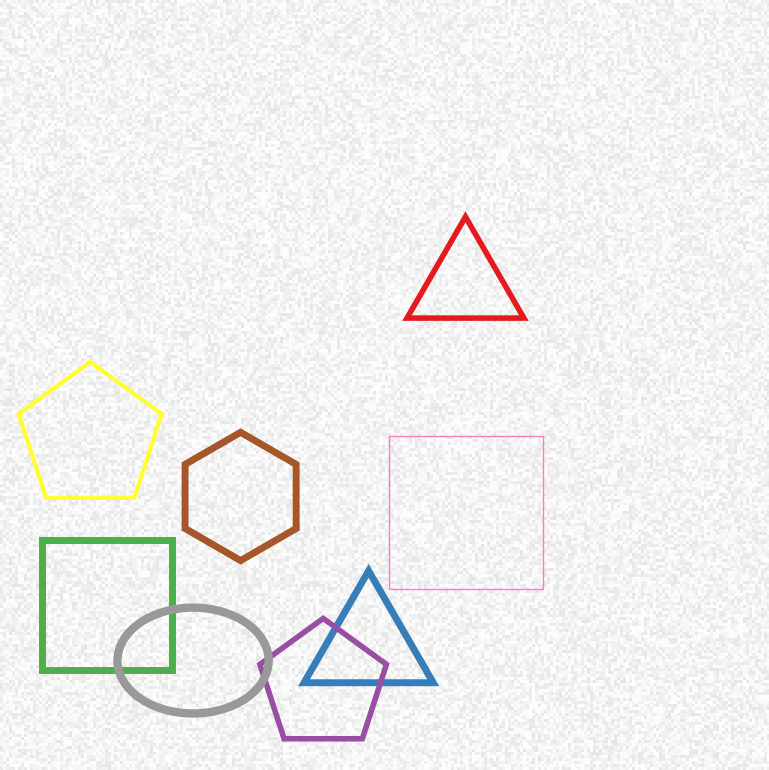[{"shape": "triangle", "thickness": 2, "radius": 0.44, "center": [0.604, 0.631]}, {"shape": "triangle", "thickness": 2.5, "radius": 0.48, "center": [0.479, 0.162]}, {"shape": "square", "thickness": 2.5, "radius": 0.42, "center": [0.139, 0.215]}, {"shape": "pentagon", "thickness": 2, "radius": 0.43, "center": [0.42, 0.11]}, {"shape": "pentagon", "thickness": 1.5, "radius": 0.49, "center": [0.117, 0.432]}, {"shape": "hexagon", "thickness": 2.5, "radius": 0.42, "center": [0.312, 0.355]}, {"shape": "square", "thickness": 0.5, "radius": 0.5, "center": [0.605, 0.334]}, {"shape": "oval", "thickness": 3, "radius": 0.49, "center": [0.251, 0.142]}]